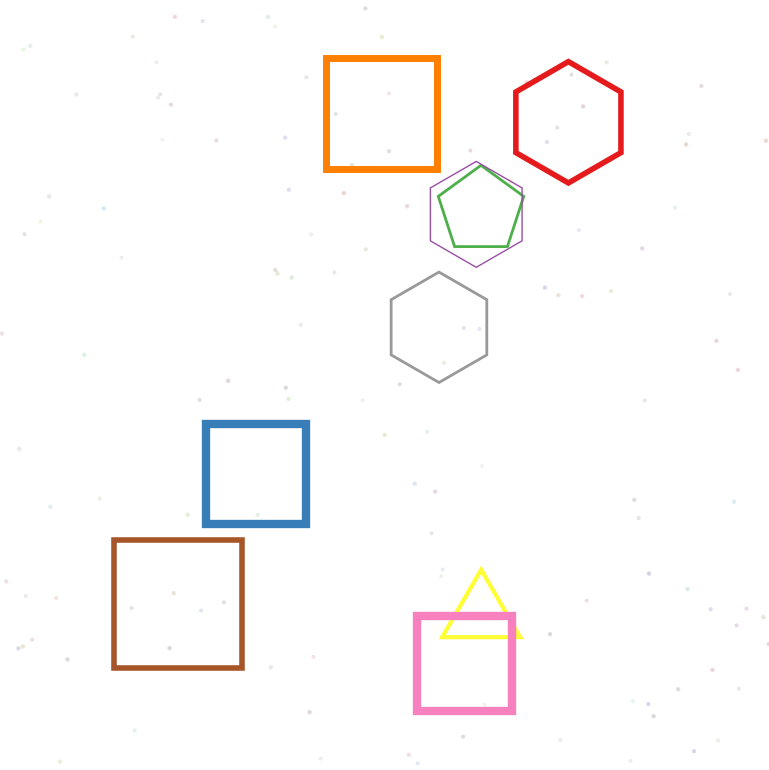[{"shape": "hexagon", "thickness": 2, "radius": 0.39, "center": [0.738, 0.841]}, {"shape": "square", "thickness": 3, "radius": 0.33, "center": [0.333, 0.385]}, {"shape": "pentagon", "thickness": 1, "radius": 0.29, "center": [0.625, 0.727]}, {"shape": "hexagon", "thickness": 0.5, "radius": 0.34, "center": [0.618, 0.722]}, {"shape": "square", "thickness": 2.5, "radius": 0.36, "center": [0.495, 0.852]}, {"shape": "triangle", "thickness": 1.5, "radius": 0.29, "center": [0.625, 0.202]}, {"shape": "square", "thickness": 2, "radius": 0.42, "center": [0.231, 0.216]}, {"shape": "square", "thickness": 3, "radius": 0.31, "center": [0.604, 0.139]}, {"shape": "hexagon", "thickness": 1, "radius": 0.36, "center": [0.57, 0.575]}]